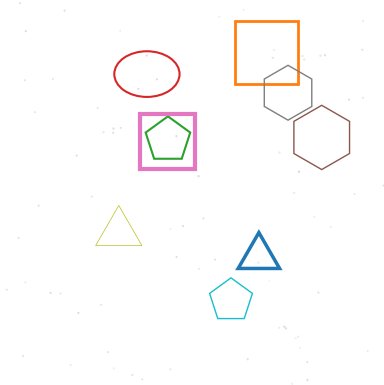[{"shape": "triangle", "thickness": 2.5, "radius": 0.31, "center": [0.672, 0.334]}, {"shape": "square", "thickness": 2, "radius": 0.41, "center": [0.691, 0.865]}, {"shape": "pentagon", "thickness": 1.5, "radius": 0.3, "center": [0.436, 0.637]}, {"shape": "oval", "thickness": 1.5, "radius": 0.42, "center": [0.382, 0.808]}, {"shape": "hexagon", "thickness": 1, "radius": 0.42, "center": [0.836, 0.643]}, {"shape": "square", "thickness": 3, "radius": 0.36, "center": [0.435, 0.633]}, {"shape": "hexagon", "thickness": 1, "radius": 0.36, "center": [0.748, 0.759]}, {"shape": "triangle", "thickness": 0.5, "radius": 0.35, "center": [0.309, 0.397]}, {"shape": "pentagon", "thickness": 1, "radius": 0.29, "center": [0.6, 0.22]}]